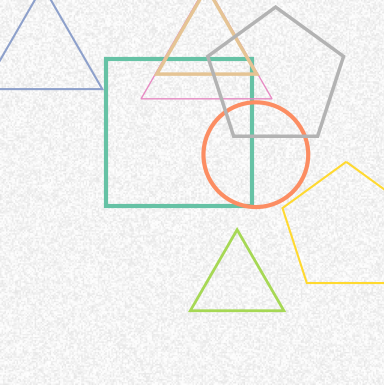[{"shape": "square", "thickness": 3, "radius": 0.95, "center": [0.465, 0.656]}, {"shape": "circle", "thickness": 3, "radius": 0.68, "center": [0.665, 0.598]}, {"shape": "triangle", "thickness": 1.5, "radius": 0.89, "center": [0.111, 0.858]}, {"shape": "triangle", "thickness": 1, "radius": 0.98, "center": [0.536, 0.842]}, {"shape": "triangle", "thickness": 2, "radius": 0.7, "center": [0.616, 0.263]}, {"shape": "pentagon", "thickness": 1.5, "radius": 0.87, "center": [0.899, 0.406]}, {"shape": "triangle", "thickness": 2.5, "radius": 0.75, "center": [0.537, 0.882]}, {"shape": "pentagon", "thickness": 2.5, "radius": 0.93, "center": [0.716, 0.796]}]